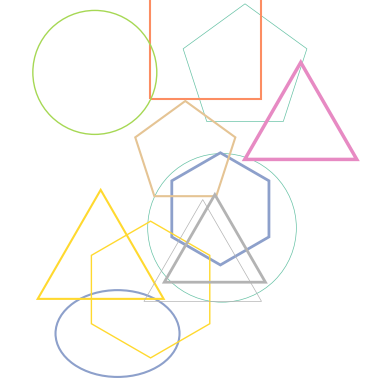[{"shape": "circle", "thickness": 0.5, "radius": 0.97, "center": [0.577, 0.408]}, {"shape": "pentagon", "thickness": 0.5, "radius": 0.84, "center": [0.636, 0.821]}, {"shape": "square", "thickness": 1.5, "radius": 0.72, "center": [0.534, 0.885]}, {"shape": "hexagon", "thickness": 2, "radius": 0.73, "center": [0.572, 0.458]}, {"shape": "oval", "thickness": 1.5, "radius": 0.81, "center": [0.305, 0.134]}, {"shape": "triangle", "thickness": 2.5, "radius": 0.84, "center": [0.781, 0.67]}, {"shape": "circle", "thickness": 1, "radius": 0.8, "center": [0.246, 0.812]}, {"shape": "triangle", "thickness": 1.5, "radius": 0.94, "center": [0.262, 0.318]}, {"shape": "hexagon", "thickness": 1, "radius": 0.89, "center": [0.391, 0.248]}, {"shape": "pentagon", "thickness": 1.5, "radius": 0.68, "center": [0.481, 0.601]}, {"shape": "triangle", "thickness": 2, "radius": 0.76, "center": [0.558, 0.343]}, {"shape": "triangle", "thickness": 0.5, "radius": 0.88, "center": [0.527, 0.305]}]